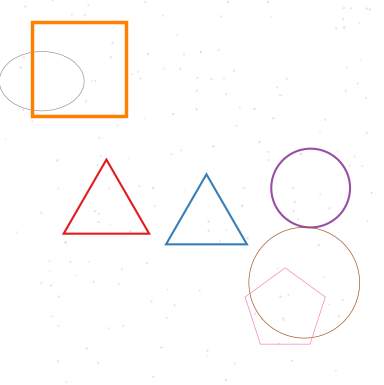[{"shape": "triangle", "thickness": 1.5, "radius": 0.64, "center": [0.276, 0.457]}, {"shape": "triangle", "thickness": 1.5, "radius": 0.61, "center": [0.536, 0.426]}, {"shape": "circle", "thickness": 1.5, "radius": 0.51, "center": [0.807, 0.512]}, {"shape": "square", "thickness": 2.5, "radius": 0.61, "center": [0.206, 0.822]}, {"shape": "circle", "thickness": 0.5, "radius": 0.72, "center": [0.79, 0.266]}, {"shape": "pentagon", "thickness": 0.5, "radius": 0.55, "center": [0.741, 0.195]}, {"shape": "oval", "thickness": 0.5, "radius": 0.55, "center": [0.109, 0.789]}]